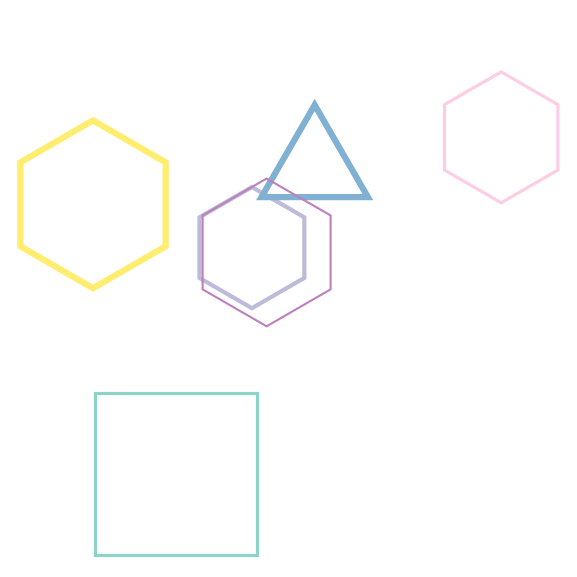[{"shape": "square", "thickness": 1.5, "radius": 0.7, "center": [0.305, 0.179]}, {"shape": "hexagon", "thickness": 2, "radius": 0.52, "center": [0.436, 0.57]}, {"shape": "triangle", "thickness": 3, "radius": 0.53, "center": [0.545, 0.711]}, {"shape": "hexagon", "thickness": 1.5, "radius": 0.57, "center": [0.868, 0.761]}, {"shape": "hexagon", "thickness": 1, "radius": 0.64, "center": [0.462, 0.562]}, {"shape": "hexagon", "thickness": 3, "radius": 0.73, "center": [0.161, 0.645]}]